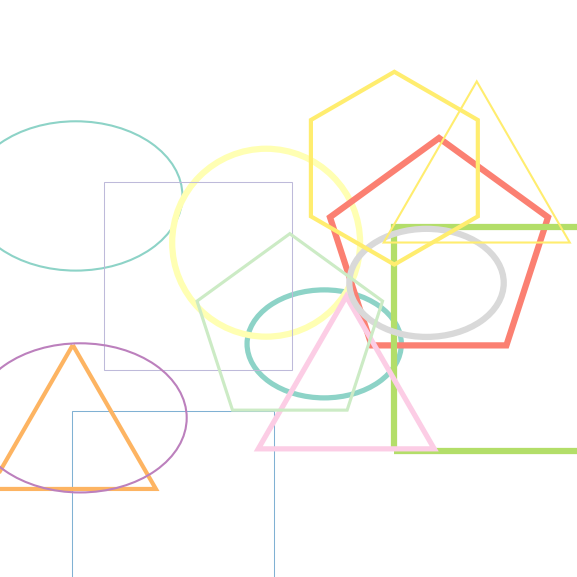[{"shape": "oval", "thickness": 1, "radius": 0.92, "center": [0.131, 0.66]}, {"shape": "oval", "thickness": 2.5, "radius": 0.67, "center": [0.561, 0.404]}, {"shape": "circle", "thickness": 3, "radius": 0.81, "center": [0.461, 0.579]}, {"shape": "square", "thickness": 0.5, "radius": 0.81, "center": [0.343, 0.522]}, {"shape": "pentagon", "thickness": 3, "radius": 0.99, "center": [0.76, 0.562]}, {"shape": "square", "thickness": 0.5, "radius": 0.87, "center": [0.3, 0.114]}, {"shape": "triangle", "thickness": 2, "radius": 0.83, "center": [0.126, 0.236]}, {"shape": "square", "thickness": 3, "radius": 0.97, "center": [0.876, 0.412]}, {"shape": "triangle", "thickness": 2.5, "radius": 0.88, "center": [0.6, 0.31]}, {"shape": "oval", "thickness": 3, "radius": 0.67, "center": [0.739, 0.509]}, {"shape": "oval", "thickness": 1, "radius": 0.92, "center": [0.139, 0.276]}, {"shape": "pentagon", "thickness": 1.5, "radius": 0.84, "center": [0.502, 0.426]}, {"shape": "hexagon", "thickness": 2, "radius": 0.83, "center": [0.683, 0.708]}, {"shape": "triangle", "thickness": 1, "radius": 0.93, "center": [0.826, 0.672]}]